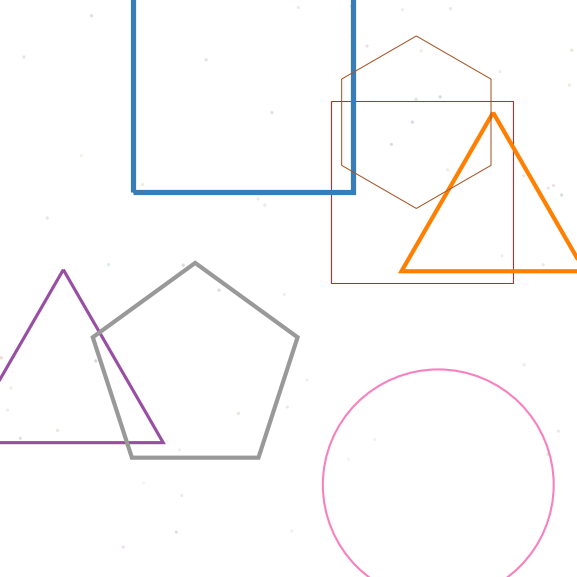[{"shape": "square", "thickness": 0.5, "radius": 0.78, "center": [0.731, 0.667]}, {"shape": "square", "thickness": 2.5, "radius": 0.95, "center": [0.42, 0.857]}, {"shape": "triangle", "thickness": 1.5, "radius": 1.0, "center": [0.11, 0.332]}, {"shape": "triangle", "thickness": 2, "radius": 0.92, "center": [0.854, 0.621]}, {"shape": "hexagon", "thickness": 0.5, "radius": 0.75, "center": [0.721, 0.788]}, {"shape": "circle", "thickness": 1, "radius": 1.0, "center": [0.759, 0.16]}, {"shape": "pentagon", "thickness": 2, "radius": 0.93, "center": [0.338, 0.357]}]